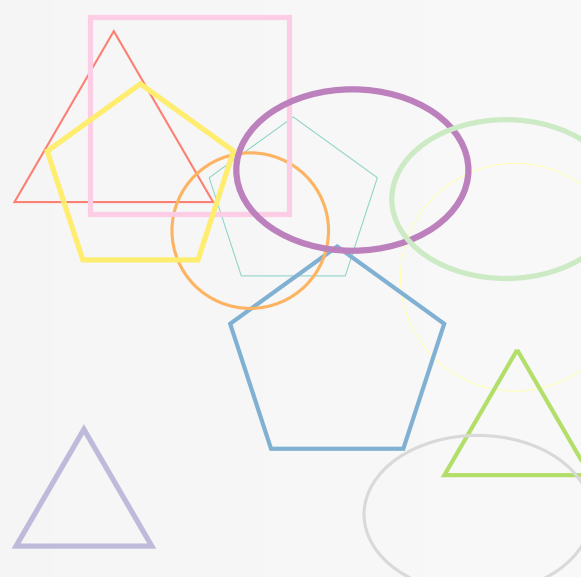[{"shape": "pentagon", "thickness": 0.5, "radius": 0.76, "center": [0.505, 0.644]}, {"shape": "circle", "thickness": 0.5, "radius": 0.99, "center": [0.886, 0.519]}, {"shape": "triangle", "thickness": 2.5, "radius": 0.67, "center": [0.144, 0.121]}, {"shape": "triangle", "thickness": 1, "radius": 0.99, "center": [0.196, 0.748]}, {"shape": "pentagon", "thickness": 2, "radius": 0.97, "center": [0.58, 0.379]}, {"shape": "circle", "thickness": 1.5, "radius": 0.67, "center": [0.431, 0.6]}, {"shape": "triangle", "thickness": 2, "radius": 0.72, "center": [0.89, 0.249]}, {"shape": "square", "thickness": 2.5, "radius": 0.85, "center": [0.326, 0.799]}, {"shape": "oval", "thickness": 1.5, "radius": 0.98, "center": [0.822, 0.108]}, {"shape": "oval", "thickness": 3, "radius": 1.0, "center": [0.606, 0.705]}, {"shape": "oval", "thickness": 2.5, "radius": 0.98, "center": [0.87, 0.654]}, {"shape": "pentagon", "thickness": 2.5, "radius": 0.84, "center": [0.242, 0.685]}]